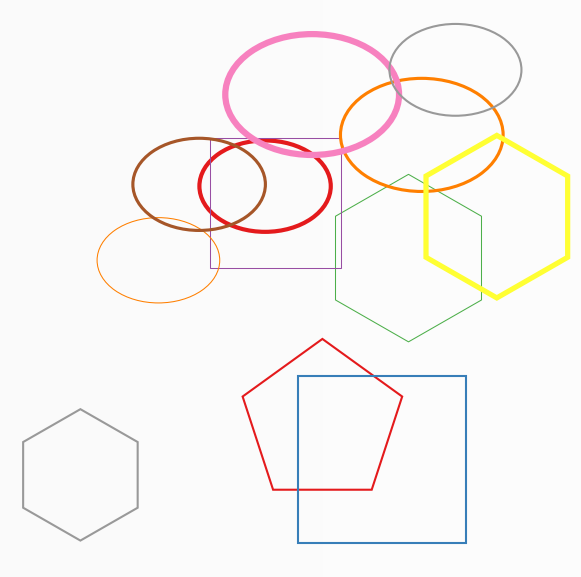[{"shape": "pentagon", "thickness": 1, "radius": 0.72, "center": [0.555, 0.268]}, {"shape": "oval", "thickness": 2, "radius": 0.56, "center": [0.456, 0.677]}, {"shape": "square", "thickness": 1, "radius": 0.72, "center": [0.657, 0.203]}, {"shape": "hexagon", "thickness": 0.5, "radius": 0.73, "center": [0.703, 0.552]}, {"shape": "square", "thickness": 0.5, "radius": 0.56, "center": [0.474, 0.648]}, {"shape": "oval", "thickness": 0.5, "radius": 0.53, "center": [0.273, 0.548]}, {"shape": "oval", "thickness": 1.5, "radius": 0.7, "center": [0.726, 0.766]}, {"shape": "hexagon", "thickness": 2.5, "radius": 0.7, "center": [0.855, 0.624]}, {"shape": "oval", "thickness": 1.5, "radius": 0.57, "center": [0.343, 0.68]}, {"shape": "oval", "thickness": 3, "radius": 0.75, "center": [0.537, 0.835]}, {"shape": "hexagon", "thickness": 1, "radius": 0.57, "center": [0.138, 0.177]}, {"shape": "oval", "thickness": 1, "radius": 0.57, "center": [0.784, 0.878]}]